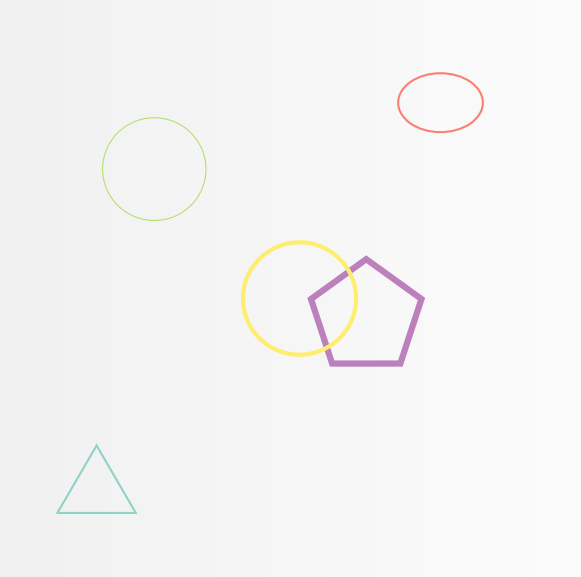[{"shape": "triangle", "thickness": 1, "radius": 0.39, "center": [0.166, 0.15]}, {"shape": "oval", "thickness": 1, "radius": 0.36, "center": [0.758, 0.821]}, {"shape": "circle", "thickness": 0.5, "radius": 0.44, "center": [0.265, 0.706]}, {"shape": "pentagon", "thickness": 3, "radius": 0.5, "center": [0.63, 0.45]}, {"shape": "circle", "thickness": 2, "radius": 0.49, "center": [0.515, 0.482]}]